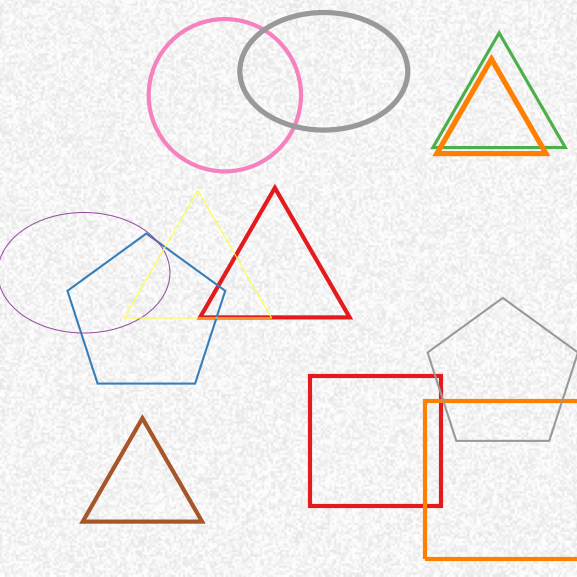[{"shape": "square", "thickness": 2, "radius": 0.57, "center": [0.65, 0.235]}, {"shape": "triangle", "thickness": 2, "radius": 0.75, "center": [0.476, 0.524]}, {"shape": "pentagon", "thickness": 1, "radius": 0.72, "center": [0.253, 0.451]}, {"shape": "triangle", "thickness": 1.5, "radius": 0.66, "center": [0.864, 0.81]}, {"shape": "oval", "thickness": 0.5, "radius": 0.75, "center": [0.145, 0.527]}, {"shape": "square", "thickness": 2, "radius": 0.68, "center": [0.872, 0.168]}, {"shape": "triangle", "thickness": 2.5, "radius": 0.55, "center": [0.851, 0.788]}, {"shape": "triangle", "thickness": 0.5, "radius": 0.74, "center": [0.343, 0.522]}, {"shape": "triangle", "thickness": 2, "radius": 0.6, "center": [0.247, 0.156]}, {"shape": "circle", "thickness": 2, "radius": 0.66, "center": [0.389, 0.834]}, {"shape": "pentagon", "thickness": 1, "radius": 0.68, "center": [0.871, 0.346]}, {"shape": "oval", "thickness": 2.5, "radius": 0.73, "center": [0.561, 0.876]}]